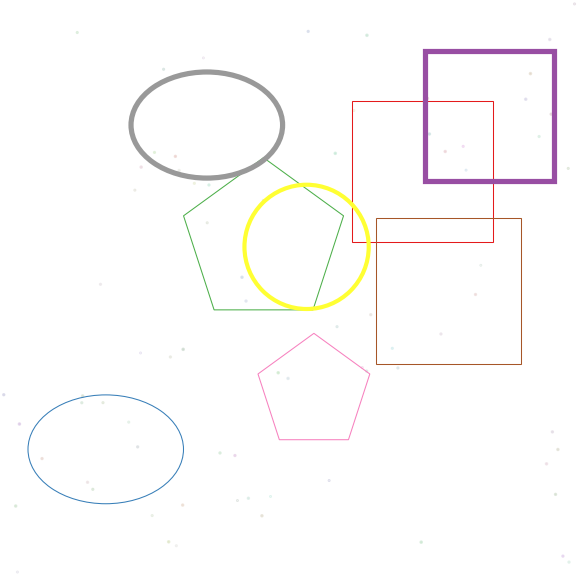[{"shape": "square", "thickness": 0.5, "radius": 0.61, "center": [0.731, 0.702]}, {"shape": "oval", "thickness": 0.5, "radius": 0.67, "center": [0.183, 0.221]}, {"shape": "pentagon", "thickness": 0.5, "radius": 0.73, "center": [0.456, 0.58]}, {"shape": "square", "thickness": 2.5, "radius": 0.56, "center": [0.848, 0.798]}, {"shape": "circle", "thickness": 2, "radius": 0.54, "center": [0.531, 0.572]}, {"shape": "square", "thickness": 0.5, "radius": 0.63, "center": [0.777, 0.495]}, {"shape": "pentagon", "thickness": 0.5, "radius": 0.51, "center": [0.544, 0.32]}, {"shape": "oval", "thickness": 2.5, "radius": 0.66, "center": [0.358, 0.783]}]